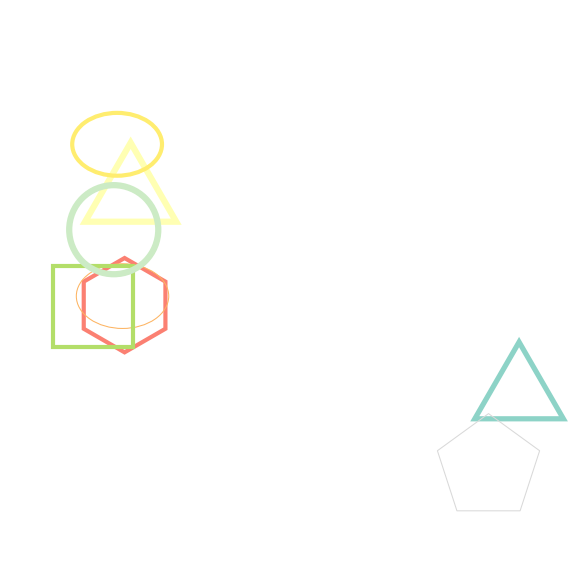[{"shape": "triangle", "thickness": 2.5, "radius": 0.44, "center": [0.899, 0.318]}, {"shape": "triangle", "thickness": 3, "radius": 0.46, "center": [0.226, 0.661]}, {"shape": "hexagon", "thickness": 2, "radius": 0.41, "center": [0.216, 0.471]}, {"shape": "oval", "thickness": 0.5, "radius": 0.4, "center": [0.212, 0.486]}, {"shape": "square", "thickness": 2, "radius": 0.35, "center": [0.161, 0.468]}, {"shape": "pentagon", "thickness": 0.5, "radius": 0.47, "center": [0.846, 0.19]}, {"shape": "circle", "thickness": 3, "radius": 0.39, "center": [0.197, 0.601]}, {"shape": "oval", "thickness": 2, "radius": 0.39, "center": [0.203, 0.749]}]